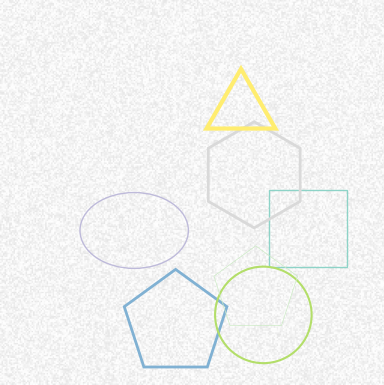[{"shape": "square", "thickness": 1, "radius": 0.51, "center": [0.8, 0.406]}, {"shape": "oval", "thickness": 1, "radius": 0.7, "center": [0.349, 0.401]}, {"shape": "pentagon", "thickness": 2, "radius": 0.7, "center": [0.456, 0.16]}, {"shape": "circle", "thickness": 1.5, "radius": 0.63, "center": [0.684, 0.182]}, {"shape": "hexagon", "thickness": 2, "radius": 0.69, "center": [0.66, 0.546]}, {"shape": "pentagon", "thickness": 0.5, "radius": 0.57, "center": [0.664, 0.247]}, {"shape": "triangle", "thickness": 3, "radius": 0.52, "center": [0.626, 0.718]}]